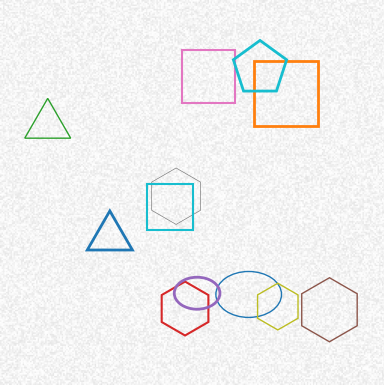[{"shape": "triangle", "thickness": 2, "radius": 0.34, "center": [0.285, 0.384]}, {"shape": "oval", "thickness": 1, "radius": 0.43, "center": [0.646, 0.235]}, {"shape": "square", "thickness": 2, "radius": 0.42, "center": [0.743, 0.757]}, {"shape": "triangle", "thickness": 1, "radius": 0.34, "center": [0.124, 0.676]}, {"shape": "hexagon", "thickness": 1.5, "radius": 0.35, "center": [0.481, 0.199]}, {"shape": "oval", "thickness": 2, "radius": 0.3, "center": [0.512, 0.238]}, {"shape": "hexagon", "thickness": 1, "radius": 0.42, "center": [0.856, 0.195]}, {"shape": "square", "thickness": 1.5, "radius": 0.34, "center": [0.542, 0.801]}, {"shape": "hexagon", "thickness": 0.5, "radius": 0.37, "center": [0.457, 0.49]}, {"shape": "hexagon", "thickness": 1, "radius": 0.3, "center": [0.722, 0.204]}, {"shape": "pentagon", "thickness": 2, "radius": 0.36, "center": [0.675, 0.822]}, {"shape": "square", "thickness": 1.5, "radius": 0.3, "center": [0.441, 0.463]}]